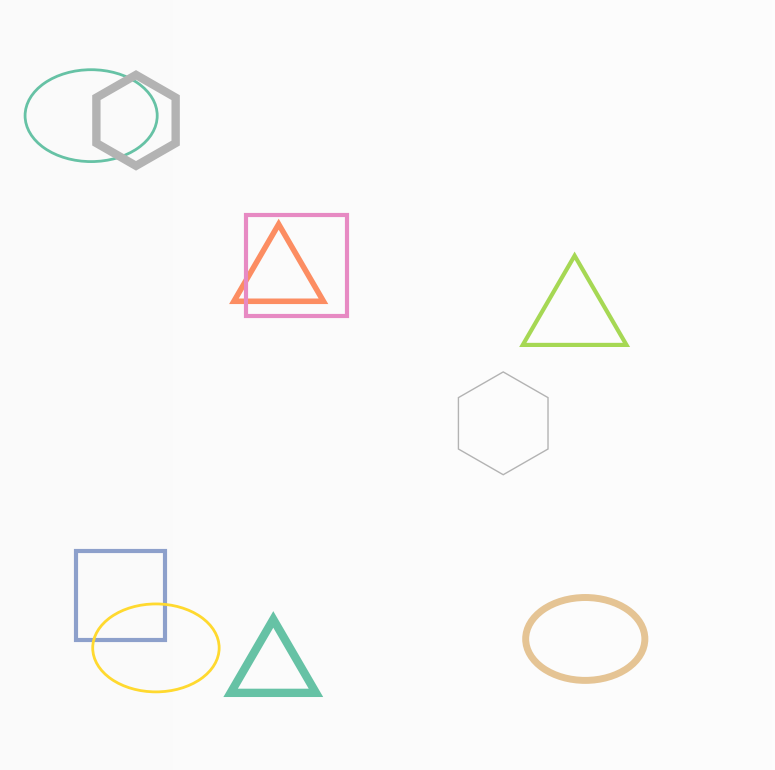[{"shape": "oval", "thickness": 1, "radius": 0.43, "center": [0.118, 0.85]}, {"shape": "triangle", "thickness": 3, "radius": 0.32, "center": [0.353, 0.132]}, {"shape": "triangle", "thickness": 2, "radius": 0.33, "center": [0.36, 0.642]}, {"shape": "square", "thickness": 1.5, "radius": 0.29, "center": [0.156, 0.227]}, {"shape": "square", "thickness": 1.5, "radius": 0.33, "center": [0.383, 0.655]}, {"shape": "triangle", "thickness": 1.5, "radius": 0.39, "center": [0.741, 0.591]}, {"shape": "oval", "thickness": 1, "radius": 0.41, "center": [0.201, 0.159]}, {"shape": "oval", "thickness": 2.5, "radius": 0.38, "center": [0.755, 0.17]}, {"shape": "hexagon", "thickness": 0.5, "radius": 0.33, "center": [0.649, 0.45]}, {"shape": "hexagon", "thickness": 3, "radius": 0.3, "center": [0.176, 0.844]}]